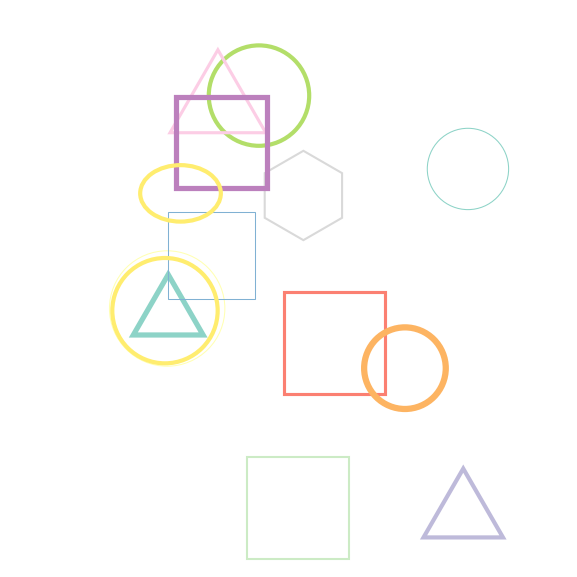[{"shape": "triangle", "thickness": 2.5, "radius": 0.35, "center": [0.291, 0.454]}, {"shape": "circle", "thickness": 0.5, "radius": 0.35, "center": [0.81, 0.707]}, {"shape": "circle", "thickness": 0.5, "radius": 0.5, "center": [0.289, 0.465]}, {"shape": "triangle", "thickness": 2, "radius": 0.4, "center": [0.802, 0.108]}, {"shape": "square", "thickness": 1.5, "radius": 0.44, "center": [0.58, 0.405]}, {"shape": "square", "thickness": 0.5, "radius": 0.38, "center": [0.366, 0.557]}, {"shape": "circle", "thickness": 3, "radius": 0.35, "center": [0.701, 0.362]}, {"shape": "circle", "thickness": 2, "radius": 0.43, "center": [0.448, 0.834]}, {"shape": "triangle", "thickness": 1.5, "radius": 0.48, "center": [0.377, 0.817]}, {"shape": "hexagon", "thickness": 1, "radius": 0.39, "center": [0.525, 0.661]}, {"shape": "square", "thickness": 2.5, "radius": 0.39, "center": [0.384, 0.753]}, {"shape": "square", "thickness": 1, "radius": 0.44, "center": [0.516, 0.119]}, {"shape": "oval", "thickness": 2, "radius": 0.35, "center": [0.313, 0.664]}, {"shape": "circle", "thickness": 2, "radius": 0.46, "center": [0.286, 0.461]}]